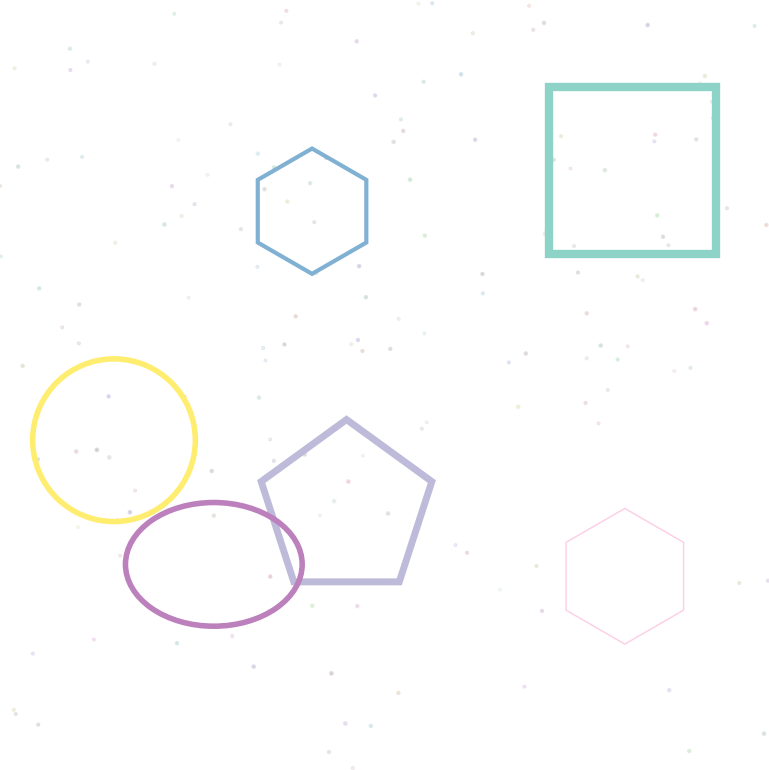[{"shape": "square", "thickness": 3, "radius": 0.54, "center": [0.822, 0.778]}, {"shape": "pentagon", "thickness": 2.5, "radius": 0.58, "center": [0.45, 0.339]}, {"shape": "hexagon", "thickness": 1.5, "radius": 0.41, "center": [0.405, 0.726]}, {"shape": "hexagon", "thickness": 0.5, "radius": 0.44, "center": [0.811, 0.252]}, {"shape": "oval", "thickness": 2, "radius": 0.57, "center": [0.278, 0.267]}, {"shape": "circle", "thickness": 2, "radius": 0.53, "center": [0.148, 0.428]}]